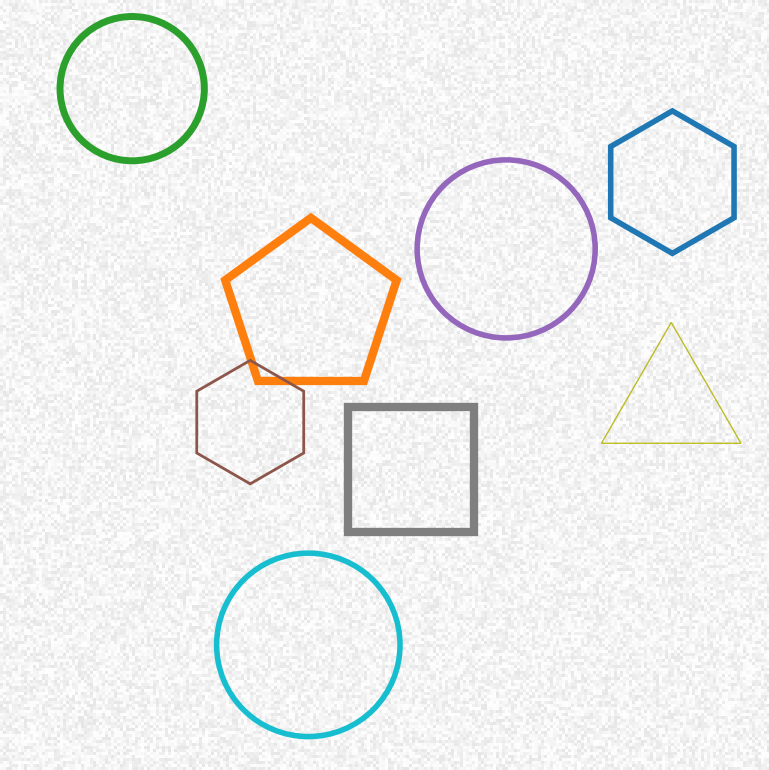[{"shape": "hexagon", "thickness": 2, "radius": 0.46, "center": [0.873, 0.763]}, {"shape": "pentagon", "thickness": 3, "radius": 0.59, "center": [0.404, 0.6]}, {"shape": "circle", "thickness": 2.5, "radius": 0.47, "center": [0.172, 0.885]}, {"shape": "circle", "thickness": 2, "radius": 0.58, "center": [0.657, 0.677]}, {"shape": "hexagon", "thickness": 1, "radius": 0.4, "center": [0.325, 0.452]}, {"shape": "square", "thickness": 3, "radius": 0.41, "center": [0.534, 0.39]}, {"shape": "triangle", "thickness": 0.5, "radius": 0.52, "center": [0.872, 0.477]}, {"shape": "circle", "thickness": 2, "radius": 0.6, "center": [0.4, 0.163]}]